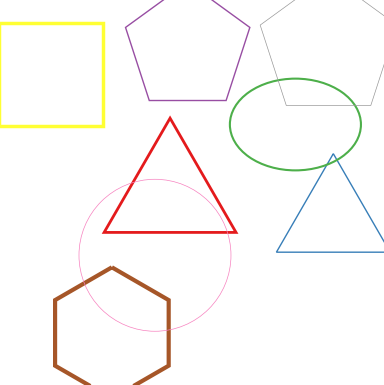[{"shape": "triangle", "thickness": 2, "radius": 0.99, "center": [0.442, 0.495]}, {"shape": "triangle", "thickness": 1, "radius": 0.85, "center": [0.866, 0.43]}, {"shape": "oval", "thickness": 1.5, "radius": 0.85, "center": [0.767, 0.677]}, {"shape": "pentagon", "thickness": 1, "radius": 0.85, "center": [0.487, 0.876]}, {"shape": "square", "thickness": 2.5, "radius": 0.67, "center": [0.133, 0.806]}, {"shape": "hexagon", "thickness": 3, "radius": 0.85, "center": [0.291, 0.135]}, {"shape": "circle", "thickness": 0.5, "radius": 0.99, "center": [0.403, 0.337]}, {"shape": "pentagon", "thickness": 0.5, "radius": 0.93, "center": [0.853, 0.877]}]